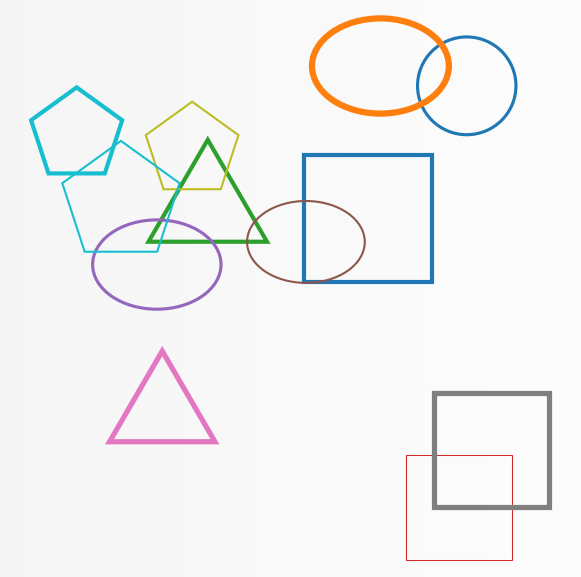[{"shape": "circle", "thickness": 1.5, "radius": 0.42, "center": [0.803, 0.851]}, {"shape": "square", "thickness": 2, "radius": 0.55, "center": [0.633, 0.621]}, {"shape": "oval", "thickness": 3, "radius": 0.59, "center": [0.654, 0.885]}, {"shape": "triangle", "thickness": 2, "radius": 0.59, "center": [0.357, 0.639]}, {"shape": "square", "thickness": 0.5, "radius": 0.46, "center": [0.789, 0.121]}, {"shape": "oval", "thickness": 1.5, "radius": 0.55, "center": [0.27, 0.541]}, {"shape": "oval", "thickness": 1, "radius": 0.51, "center": [0.526, 0.58]}, {"shape": "triangle", "thickness": 2.5, "radius": 0.52, "center": [0.279, 0.287]}, {"shape": "square", "thickness": 2.5, "radius": 0.5, "center": [0.846, 0.22]}, {"shape": "pentagon", "thickness": 1, "radius": 0.42, "center": [0.331, 0.739]}, {"shape": "pentagon", "thickness": 2, "radius": 0.41, "center": [0.132, 0.765]}, {"shape": "pentagon", "thickness": 1, "radius": 0.53, "center": [0.208, 0.649]}]